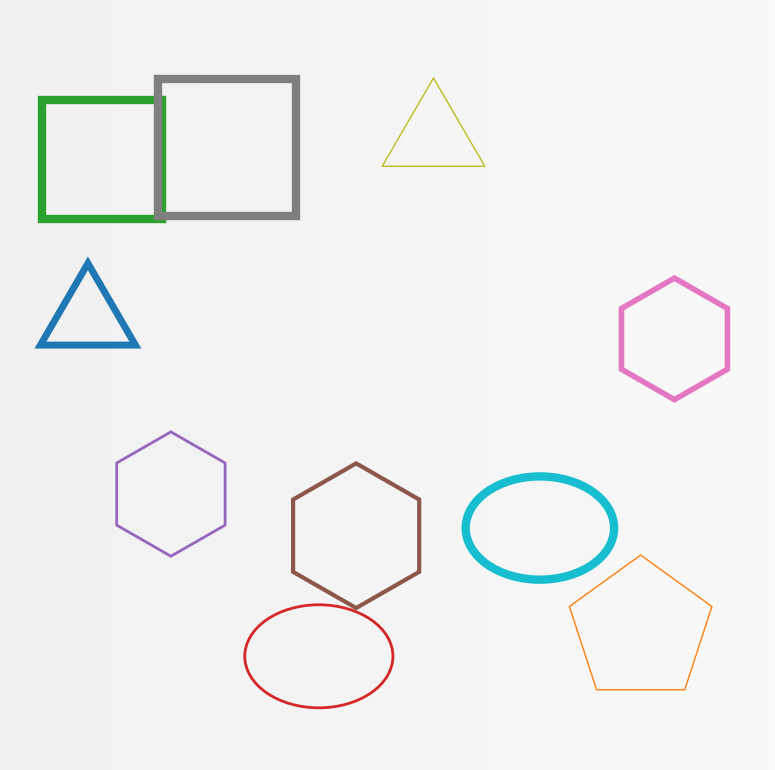[{"shape": "triangle", "thickness": 2.5, "radius": 0.35, "center": [0.113, 0.587]}, {"shape": "pentagon", "thickness": 0.5, "radius": 0.48, "center": [0.827, 0.182]}, {"shape": "square", "thickness": 3, "radius": 0.39, "center": [0.132, 0.792]}, {"shape": "oval", "thickness": 1, "radius": 0.48, "center": [0.411, 0.148]}, {"shape": "hexagon", "thickness": 1, "radius": 0.4, "center": [0.221, 0.358]}, {"shape": "hexagon", "thickness": 1.5, "radius": 0.47, "center": [0.46, 0.304]}, {"shape": "hexagon", "thickness": 2, "radius": 0.39, "center": [0.87, 0.56]}, {"shape": "square", "thickness": 3, "radius": 0.44, "center": [0.293, 0.809]}, {"shape": "triangle", "thickness": 0.5, "radius": 0.38, "center": [0.559, 0.822]}, {"shape": "oval", "thickness": 3, "radius": 0.48, "center": [0.697, 0.314]}]